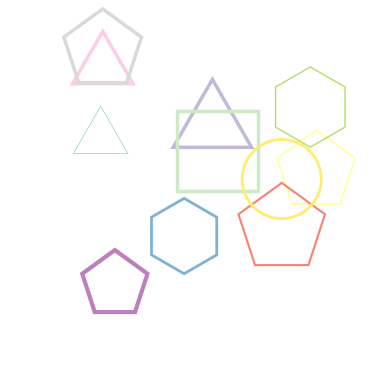[{"shape": "triangle", "thickness": 0.5, "radius": 0.41, "center": [0.261, 0.642]}, {"shape": "pentagon", "thickness": 1.5, "radius": 0.53, "center": [0.821, 0.556]}, {"shape": "triangle", "thickness": 2.5, "radius": 0.59, "center": [0.552, 0.676]}, {"shape": "pentagon", "thickness": 1.5, "radius": 0.59, "center": [0.732, 0.407]}, {"shape": "hexagon", "thickness": 2, "radius": 0.49, "center": [0.478, 0.387]}, {"shape": "hexagon", "thickness": 1, "radius": 0.52, "center": [0.806, 0.722]}, {"shape": "triangle", "thickness": 2.5, "radius": 0.45, "center": [0.267, 0.828]}, {"shape": "pentagon", "thickness": 2.5, "radius": 0.53, "center": [0.267, 0.871]}, {"shape": "pentagon", "thickness": 3, "radius": 0.45, "center": [0.298, 0.261]}, {"shape": "square", "thickness": 2.5, "radius": 0.52, "center": [0.565, 0.608]}, {"shape": "circle", "thickness": 2, "radius": 0.51, "center": [0.732, 0.535]}]